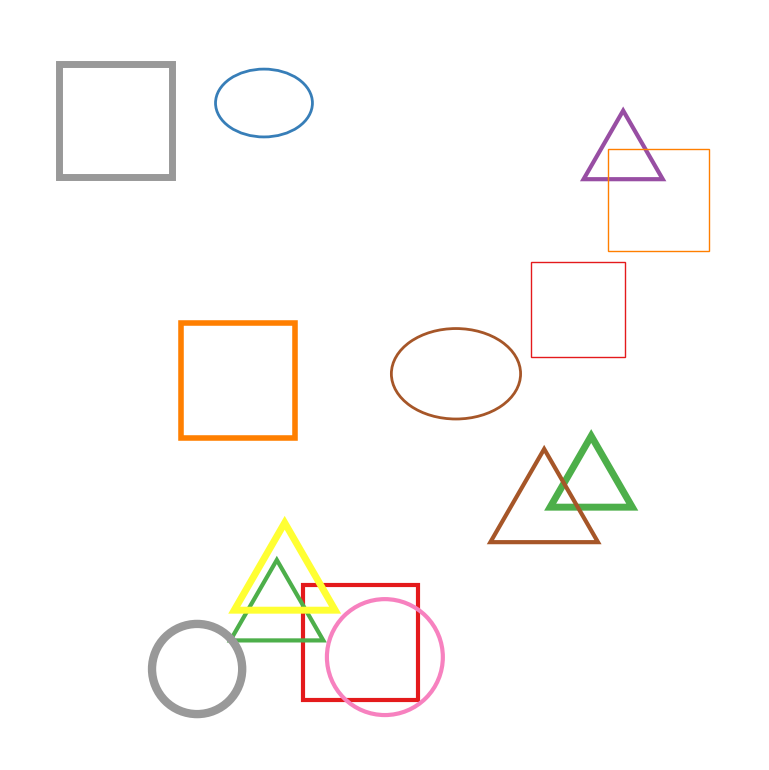[{"shape": "square", "thickness": 1.5, "radius": 0.37, "center": [0.468, 0.165]}, {"shape": "square", "thickness": 0.5, "radius": 0.31, "center": [0.751, 0.598]}, {"shape": "oval", "thickness": 1, "radius": 0.31, "center": [0.343, 0.866]}, {"shape": "triangle", "thickness": 2.5, "radius": 0.31, "center": [0.768, 0.372]}, {"shape": "triangle", "thickness": 1.5, "radius": 0.35, "center": [0.36, 0.203]}, {"shape": "triangle", "thickness": 1.5, "radius": 0.3, "center": [0.809, 0.797]}, {"shape": "square", "thickness": 2, "radius": 0.37, "center": [0.309, 0.506]}, {"shape": "square", "thickness": 0.5, "radius": 0.33, "center": [0.855, 0.74]}, {"shape": "triangle", "thickness": 2.5, "radius": 0.38, "center": [0.37, 0.245]}, {"shape": "triangle", "thickness": 1.5, "radius": 0.4, "center": [0.707, 0.336]}, {"shape": "oval", "thickness": 1, "radius": 0.42, "center": [0.592, 0.515]}, {"shape": "circle", "thickness": 1.5, "radius": 0.38, "center": [0.5, 0.147]}, {"shape": "square", "thickness": 2.5, "radius": 0.37, "center": [0.15, 0.843]}, {"shape": "circle", "thickness": 3, "radius": 0.29, "center": [0.256, 0.131]}]